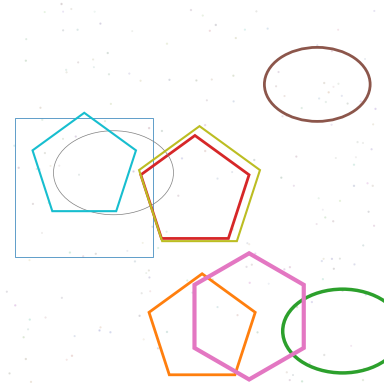[{"shape": "square", "thickness": 0.5, "radius": 0.9, "center": [0.219, 0.513]}, {"shape": "pentagon", "thickness": 2, "radius": 0.73, "center": [0.525, 0.144]}, {"shape": "oval", "thickness": 2.5, "radius": 0.78, "center": [0.89, 0.14]}, {"shape": "pentagon", "thickness": 2, "radius": 0.74, "center": [0.506, 0.5]}, {"shape": "oval", "thickness": 2, "radius": 0.69, "center": [0.824, 0.781]}, {"shape": "hexagon", "thickness": 3, "radius": 0.82, "center": [0.647, 0.178]}, {"shape": "oval", "thickness": 0.5, "radius": 0.78, "center": [0.295, 0.551]}, {"shape": "pentagon", "thickness": 1.5, "radius": 0.83, "center": [0.518, 0.507]}, {"shape": "pentagon", "thickness": 1.5, "radius": 0.71, "center": [0.219, 0.566]}]